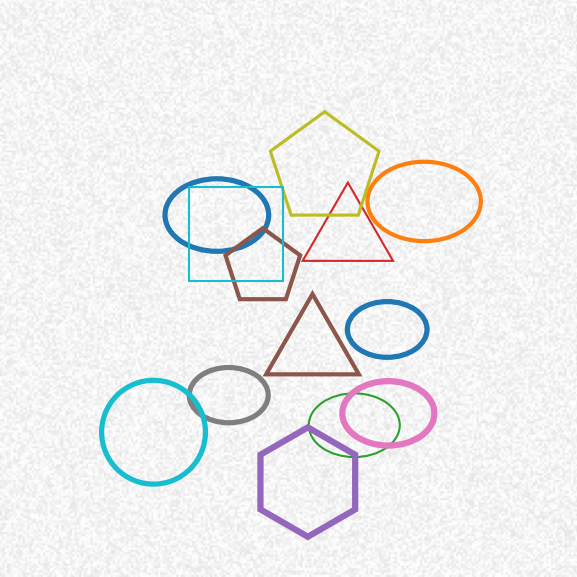[{"shape": "oval", "thickness": 2.5, "radius": 0.45, "center": [0.375, 0.627]}, {"shape": "oval", "thickness": 2.5, "radius": 0.34, "center": [0.67, 0.429]}, {"shape": "oval", "thickness": 2, "radius": 0.49, "center": [0.734, 0.65]}, {"shape": "oval", "thickness": 1, "radius": 0.39, "center": [0.613, 0.263]}, {"shape": "triangle", "thickness": 1, "radius": 0.45, "center": [0.602, 0.593]}, {"shape": "hexagon", "thickness": 3, "radius": 0.47, "center": [0.533, 0.164]}, {"shape": "triangle", "thickness": 2, "radius": 0.46, "center": [0.541, 0.397]}, {"shape": "pentagon", "thickness": 2, "radius": 0.34, "center": [0.455, 0.536]}, {"shape": "oval", "thickness": 3, "radius": 0.4, "center": [0.672, 0.283]}, {"shape": "oval", "thickness": 2.5, "radius": 0.34, "center": [0.396, 0.315]}, {"shape": "pentagon", "thickness": 1.5, "radius": 0.49, "center": [0.562, 0.707]}, {"shape": "circle", "thickness": 2.5, "radius": 0.45, "center": [0.266, 0.251]}, {"shape": "square", "thickness": 1, "radius": 0.41, "center": [0.408, 0.594]}]